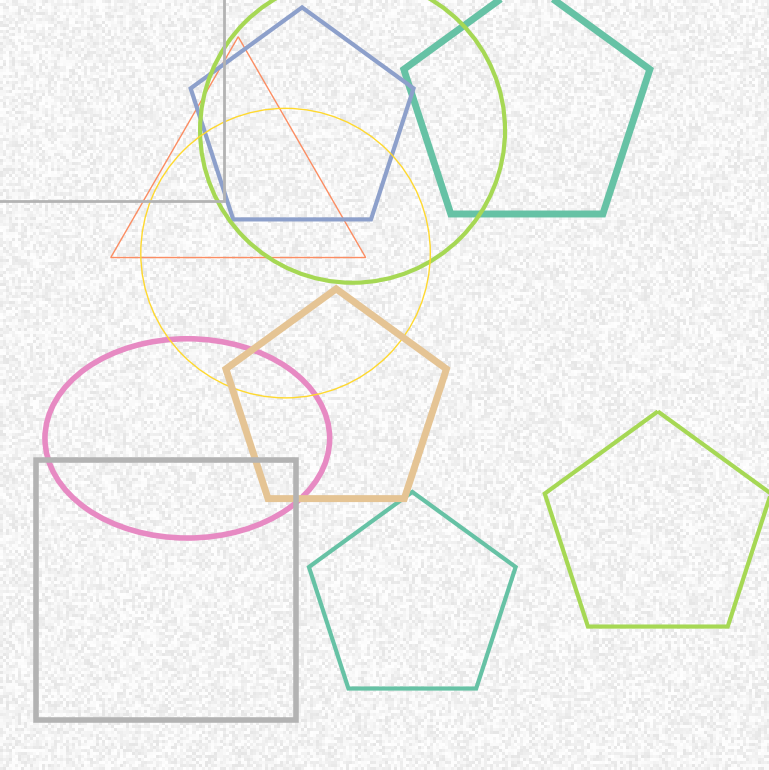[{"shape": "pentagon", "thickness": 2.5, "radius": 0.84, "center": [0.684, 0.858]}, {"shape": "pentagon", "thickness": 1.5, "radius": 0.71, "center": [0.535, 0.22]}, {"shape": "triangle", "thickness": 0.5, "radius": 0.96, "center": [0.309, 0.761]}, {"shape": "pentagon", "thickness": 1.5, "radius": 0.76, "center": [0.392, 0.838]}, {"shape": "oval", "thickness": 2, "radius": 0.92, "center": [0.243, 0.431]}, {"shape": "circle", "thickness": 1.5, "radius": 0.99, "center": [0.458, 0.831]}, {"shape": "pentagon", "thickness": 1.5, "radius": 0.77, "center": [0.854, 0.311]}, {"shape": "circle", "thickness": 0.5, "radius": 0.94, "center": [0.371, 0.671]}, {"shape": "pentagon", "thickness": 2.5, "radius": 0.75, "center": [0.437, 0.474]}, {"shape": "square", "thickness": 1, "radius": 0.8, "center": [0.131, 0.898]}, {"shape": "square", "thickness": 2, "radius": 0.84, "center": [0.216, 0.234]}]